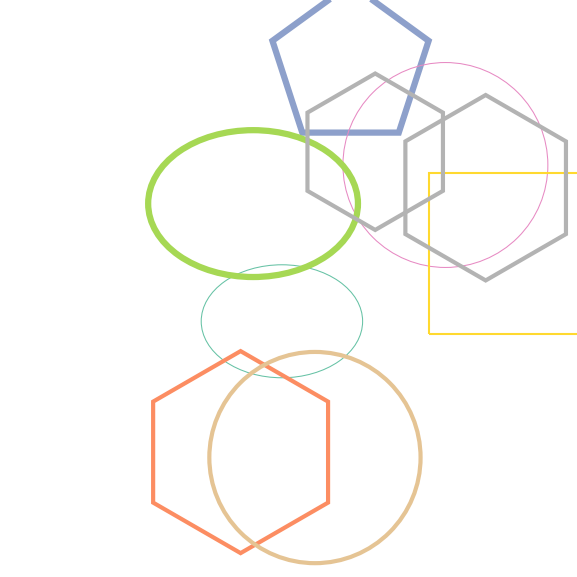[{"shape": "oval", "thickness": 0.5, "radius": 0.7, "center": [0.488, 0.443]}, {"shape": "hexagon", "thickness": 2, "radius": 0.87, "center": [0.417, 0.216]}, {"shape": "pentagon", "thickness": 3, "radius": 0.71, "center": [0.607, 0.885]}, {"shape": "circle", "thickness": 0.5, "radius": 0.89, "center": [0.771, 0.713]}, {"shape": "oval", "thickness": 3, "radius": 0.91, "center": [0.438, 0.647]}, {"shape": "square", "thickness": 1, "radius": 0.7, "center": [0.882, 0.56]}, {"shape": "circle", "thickness": 2, "radius": 0.91, "center": [0.545, 0.207]}, {"shape": "hexagon", "thickness": 2, "radius": 0.8, "center": [0.841, 0.674]}, {"shape": "hexagon", "thickness": 2, "radius": 0.68, "center": [0.65, 0.736]}]